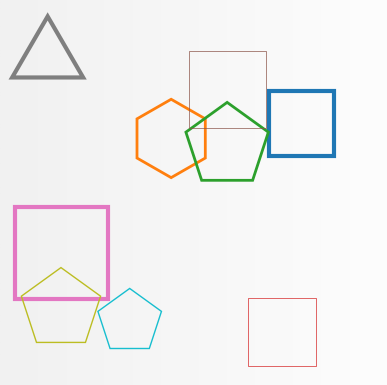[{"shape": "square", "thickness": 3, "radius": 0.42, "center": [0.777, 0.679]}, {"shape": "hexagon", "thickness": 2, "radius": 0.51, "center": [0.442, 0.64]}, {"shape": "pentagon", "thickness": 2, "radius": 0.56, "center": [0.586, 0.622]}, {"shape": "square", "thickness": 0.5, "radius": 0.44, "center": [0.728, 0.138]}, {"shape": "square", "thickness": 0.5, "radius": 0.5, "center": [0.587, 0.767]}, {"shape": "square", "thickness": 3, "radius": 0.6, "center": [0.159, 0.343]}, {"shape": "triangle", "thickness": 3, "radius": 0.53, "center": [0.123, 0.852]}, {"shape": "pentagon", "thickness": 1, "radius": 0.54, "center": [0.157, 0.198]}, {"shape": "pentagon", "thickness": 1, "radius": 0.43, "center": [0.335, 0.165]}]